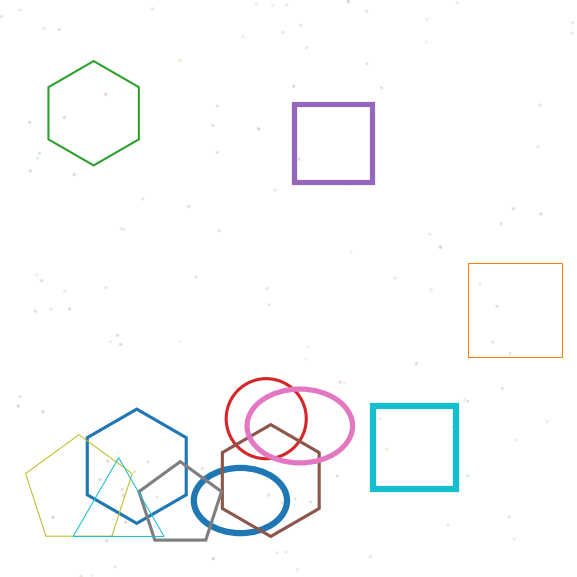[{"shape": "oval", "thickness": 3, "radius": 0.4, "center": [0.416, 0.132]}, {"shape": "hexagon", "thickness": 1.5, "radius": 0.49, "center": [0.237, 0.192]}, {"shape": "square", "thickness": 0.5, "radius": 0.41, "center": [0.892, 0.463]}, {"shape": "hexagon", "thickness": 1, "radius": 0.45, "center": [0.162, 0.803]}, {"shape": "circle", "thickness": 1.5, "radius": 0.35, "center": [0.461, 0.274]}, {"shape": "square", "thickness": 2.5, "radius": 0.34, "center": [0.577, 0.751]}, {"shape": "hexagon", "thickness": 1.5, "radius": 0.48, "center": [0.469, 0.167]}, {"shape": "oval", "thickness": 2.5, "radius": 0.46, "center": [0.519, 0.262]}, {"shape": "pentagon", "thickness": 1.5, "radius": 0.38, "center": [0.312, 0.125]}, {"shape": "pentagon", "thickness": 0.5, "radius": 0.49, "center": [0.137, 0.149]}, {"shape": "square", "thickness": 3, "radius": 0.36, "center": [0.718, 0.224]}, {"shape": "triangle", "thickness": 0.5, "radius": 0.45, "center": [0.205, 0.116]}]